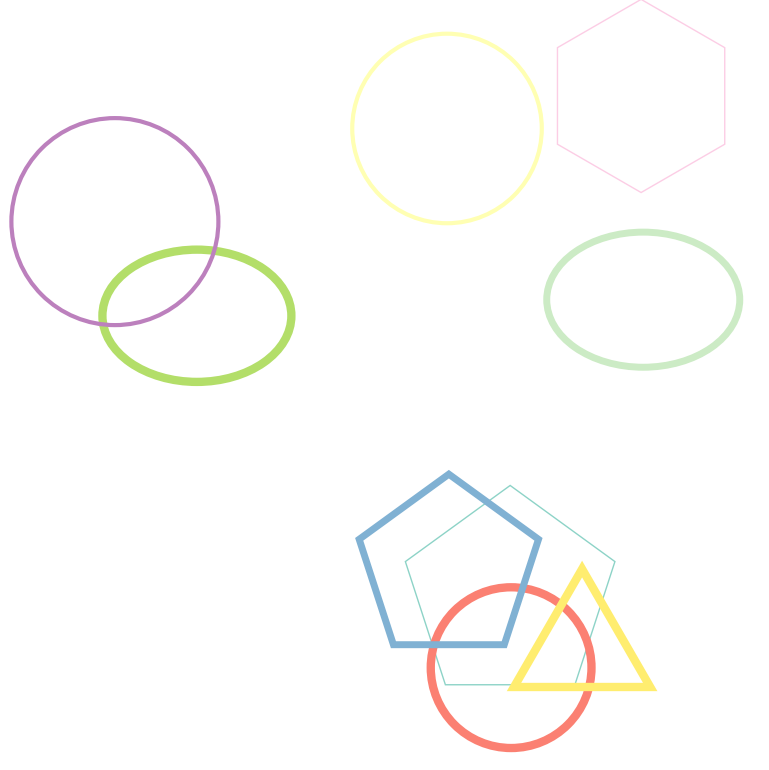[{"shape": "pentagon", "thickness": 0.5, "radius": 0.72, "center": [0.663, 0.226]}, {"shape": "circle", "thickness": 1.5, "radius": 0.62, "center": [0.581, 0.833]}, {"shape": "circle", "thickness": 3, "radius": 0.52, "center": [0.664, 0.133]}, {"shape": "pentagon", "thickness": 2.5, "radius": 0.61, "center": [0.583, 0.262]}, {"shape": "oval", "thickness": 3, "radius": 0.61, "center": [0.256, 0.59]}, {"shape": "hexagon", "thickness": 0.5, "radius": 0.63, "center": [0.833, 0.875]}, {"shape": "circle", "thickness": 1.5, "radius": 0.67, "center": [0.149, 0.712]}, {"shape": "oval", "thickness": 2.5, "radius": 0.63, "center": [0.835, 0.611]}, {"shape": "triangle", "thickness": 3, "radius": 0.51, "center": [0.756, 0.159]}]